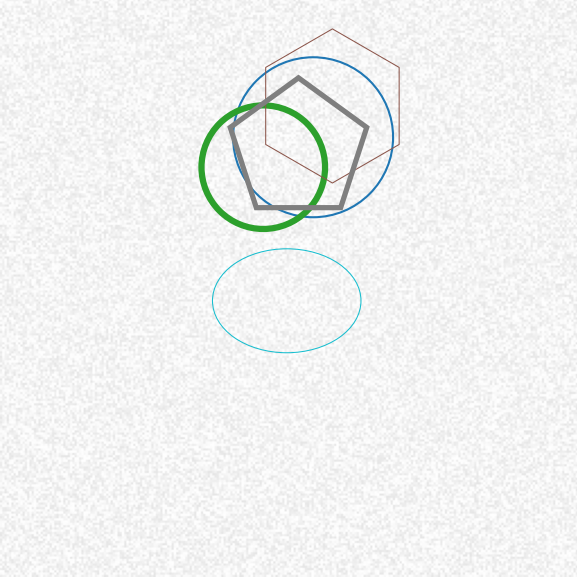[{"shape": "circle", "thickness": 1, "radius": 0.69, "center": [0.542, 0.761]}, {"shape": "circle", "thickness": 3, "radius": 0.54, "center": [0.456, 0.71]}, {"shape": "hexagon", "thickness": 0.5, "radius": 0.67, "center": [0.576, 0.816]}, {"shape": "pentagon", "thickness": 2.5, "radius": 0.62, "center": [0.517, 0.74]}, {"shape": "oval", "thickness": 0.5, "radius": 0.64, "center": [0.496, 0.478]}]